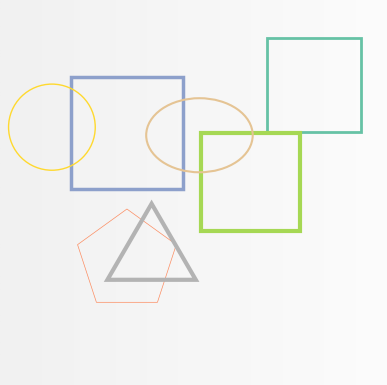[{"shape": "square", "thickness": 2, "radius": 0.61, "center": [0.81, 0.78]}, {"shape": "pentagon", "thickness": 0.5, "radius": 0.67, "center": [0.328, 0.323]}, {"shape": "square", "thickness": 2.5, "radius": 0.72, "center": [0.329, 0.655]}, {"shape": "square", "thickness": 3, "radius": 0.64, "center": [0.646, 0.527]}, {"shape": "circle", "thickness": 1, "radius": 0.56, "center": [0.134, 0.67]}, {"shape": "oval", "thickness": 1.5, "radius": 0.69, "center": [0.515, 0.649]}, {"shape": "triangle", "thickness": 3, "radius": 0.66, "center": [0.391, 0.339]}]